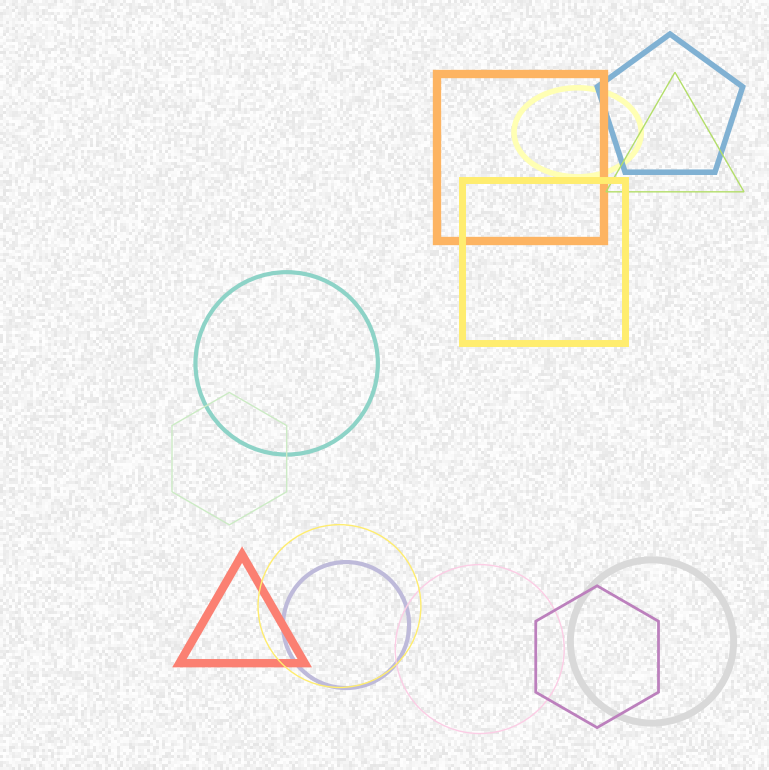[{"shape": "circle", "thickness": 1.5, "radius": 0.59, "center": [0.372, 0.528]}, {"shape": "oval", "thickness": 2, "radius": 0.41, "center": [0.75, 0.828]}, {"shape": "circle", "thickness": 1.5, "radius": 0.41, "center": [0.449, 0.188]}, {"shape": "triangle", "thickness": 3, "radius": 0.47, "center": [0.314, 0.186]}, {"shape": "pentagon", "thickness": 2, "radius": 0.5, "center": [0.87, 0.857]}, {"shape": "square", "thickness": 3, "radius": 0.54, "center": [0.676, 0.796]}, {"shape": "triangle", "thickness": 0.5, "radius": 0.52, "center": [0.877, 0.803]}, {"shape": "circle", "thickness": 0.5, "radius": 0.55, "center": [0.623, 0.157]}, {"shape": "circle", "thickness": 2.5, "radius": 0.53, "center": [0.847, 0.167]}, {"shape": "hexagon", "thickness": 1, "radius": 0.46, "center": [0.775, 0.147]}, {"shape": "hexagon", "thickness": 0.5, "radius": 0.43, "center": [0.298, 0.404]}, {"shape": "square", "thickness": 2.5, "radius": 0.53, "center": [0.706, 0.66]}, {"shape": "circle", "thickness": 0.5, "radius": 0.53, "center": [0.441, 0.213]}]